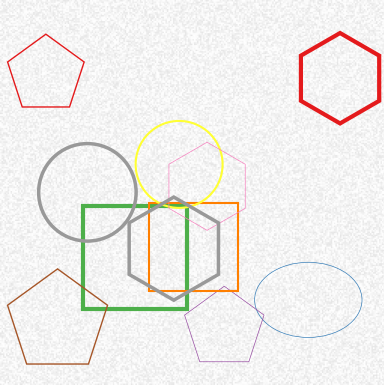[{"shape": "hexagon", "thickness": 3, "radius": 0.59, "center": [0.883, 0.797]}, {"shape": "pentagon", "thickness": 1, "radius": 0.52, "center": [0.119, 0.807]}, {"shape": "oval", "thickness": 0.5, "radius": 0.7, "center": [0.801, 0.221]}, {"shape": "square", "thickness": 3, "radius": 0.67, "center": [0.351, 0.331]}, {"shape": "pentagon", "thickness": 0.5, "radius": 0.54, "center": [0.583, 0.148]}, {"shape": "square", "thickness": 1.5, "radius": 0.57, "center": [0.503, 0.358]}, {"shape": "circle", "thickness": 1.5, "radius": 0.56, "center": [0.465, 0.573]}, {"shape": "pentagon", "thickness": 1, "radius": 0.68, "center": [0.149, 0.165]}, {"shape": "hexagon", "thickness": 0.5, "radius": 0.57, "center": [0.538, 0.516]}, {"shape": "hexagon", "thickness": 2.5, "radius": 0.67, "center": [0.451, 0.354]}, {"shape": "circle", "thickness": 2.5, "radius": 0.63, "center": [0.227, 0.5]}]